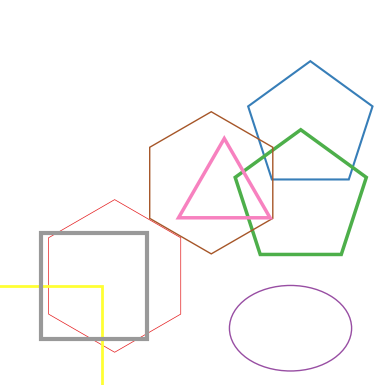[{"shape": "hexagon", "thickness": 0.5, "radius": 0.99, "center": [0.298, 0.283]}, {"shape": "pentagon", "thickness": 1.5, "radius": 0.85, "center": [0.806, 0.671]}, {"shape": "pentagon", "thickness": 2.5, "radius": 0.9, "center": [0.781, 0.484]}, {"shape": "oval", "thickness": 1, "radius": 0.79, "center": [0.755, 0.147]}, {"shape": "square", "thickness": 2, "radius": 0.76, "center": [0.113, 0.105]}, {"shape": "hexagon", "thickness": 1, "radius": 0.92, "center": [0.549, 0.525]}, {"shape": "triangle", "thickness": 2.5, "radius": 0.69, "center": [0.583, 0.503]}, {"shape": "square", "thickness": 3, "radius": 0.69, "center": [0.243, 0.257]}]